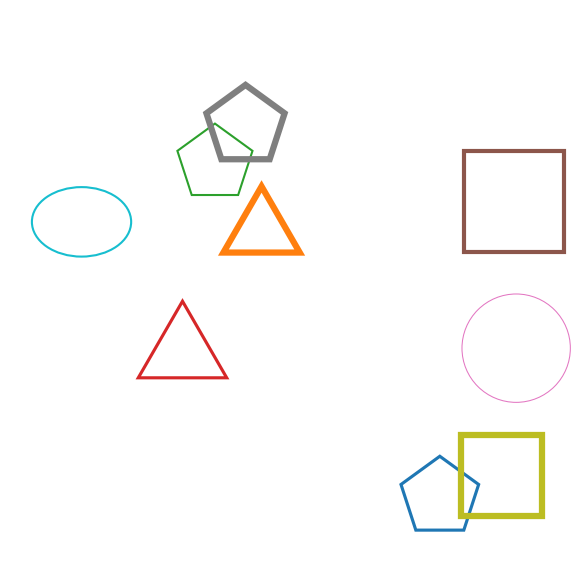[{"shape": "pentagon", "thickness": 1.5, "radius": 0.35, "center": [0.762, 0.138]}, {"shape": "triangle", "thickness": 3, "radius": 0.38, "center": [0.453, 0.6]}, {"shape": "pentagon", "thickness": 1, "radius": 0.34, "center": [0.372, 0.717]}, {"shape": "triangle", "thickness": 1.5, "radius": 0.44, "center": [0.316, 0.389]}, {"shape": "square", "thickness": 2, "radius": 0.44, "center": [0.89, 0.65]}, {"shape": "circle", "thickness": 0.5, "radius": 0.47, "center": [0.894, 0.396]}, {"shape": "pentagon", "thickness": 3, "radius": 0.36, "center": [0.425, 0.781]}, {"shape": "square", "thickness": 3, "radius": 0.35, "center": [0.868, 0.176]}, {"shape": "oval", "thickness": 1, "radius": 0.43, "center": [0.141, 0.615]}]